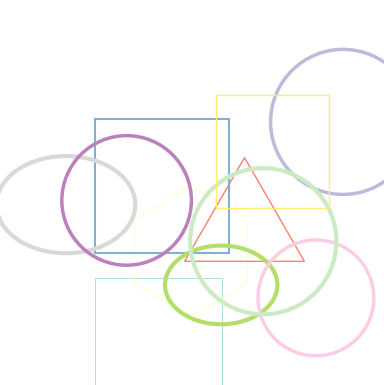[{"shape": "square", "thickness": 0.5, "radius": 0.82, "center": [0.412, 0.113]}, {"shape": "hexagon", "thickness": 0.5, "radius": 0.84, "center": [0.496, 0.348]}, {"shape": "circle", "thickness": 2.5, "radius": 0.94, "center": [0.891, 0.683]}, {"shape": "triangle", "thickness": 1, "radius": 0.9, "center": [0.635, 0.411]}, {"shape": "square", "thickness": 1.5, "radius": 0.87, "center": [0.42, 0.517]}, {"shape": "oval", "thickness": 3, "radius": 0.73, "center": [0.575, 0.26]}, {"shape": "circle", "thickness": 2.5, "radius": 0.75, "center": [0.821, 0.226]}, {"shape": "oval", "thickness": 3, "radius": 0.9, "center": [0.171, 0.468]}, {"shape": "circle", "thickness": 2.5, "radius": 0.84, "center": [0.329, 0.479]}, {"shape": "circle", "thickness": 3, "radius": 0.95, "center": [0.684, 0.373]}, {"shape": "square", "thickness": 1, "radius": 0.73, "center": [0.707, 0.606]}]